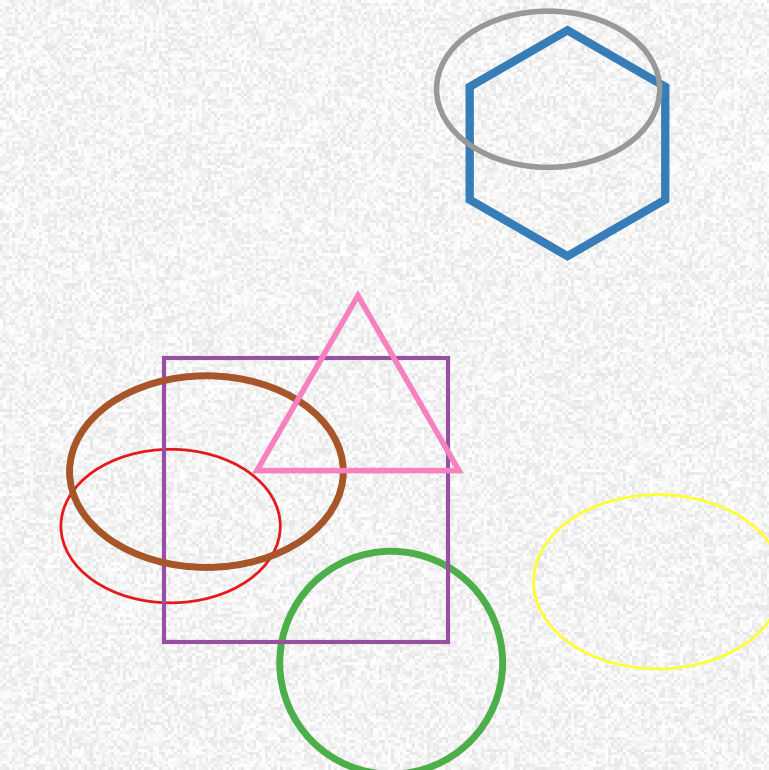[{"shape": "oval", "thickness": 1, "radius": 0.71, "center": [0.222, 0.317]}, {"shape": "hexagon", "thickness": 3, "radius": 0.73, "center": [0.737, 0.814]}, {"shape": "circle", "thickness": 2.5, "radius": 0.72, "center": [0.508, 0.139]}, {"shape": "square", "thickness": 1.5, "radius": 0.92, "center": [0.397, 0.35]}, {"shape": "oval", "thickness": 1, "radius": 0.81, "center": [0.854, 0.244]}, {"shape": "oval", "thickness": 2.5, "radius": 0.89, "center": [0.268, 0.388]}, {"shape": "triangle", "thickness": 2, "radius": 0.76, "center": [0.465, 0.465]}, {"shape": "oval", "thickness": 2, "radius": 0.72, "center": [0.712, 0.884]}]